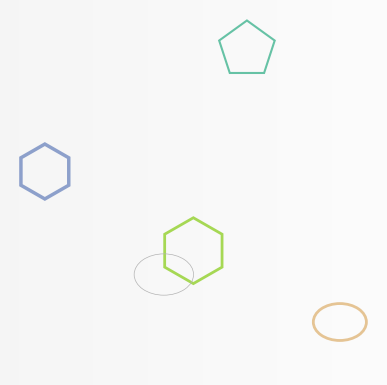[{"shape": "pentagon", "thickness": 1.5, "radius": 0.38, "center": [0.637, 0.871]}, {"shape": "hexagon", "thickness": 2.5, "radius": 0.36, "center": [0.116, 0.555]}, {"shape": "hexagon", "thickness": 2, "radius": 0.43, "center": [0.499, 0.349]}, {"shape": "oval", "thickness": 2, "radius": 0.34, "center": [0.877, 0.164]}, {"shape": "oval", "thickness": 0.5, "radius": 0.38, "center": [0.423, 0.287]}]